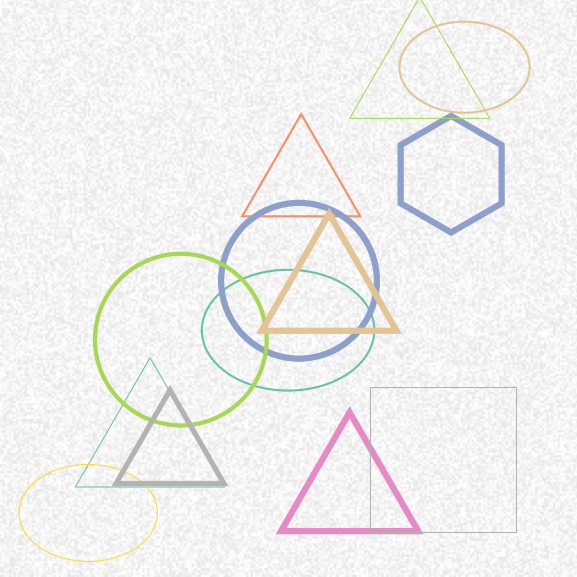[{"shape": "oval", "thickness": 1, "radius": 0.75, "center": [0.499, 0.427]}, {"shape": "triangle", "thickness": 0.5, "radius": 0.75, "center": [0.26, 0.23]}, {"shape": "triangle", "thickness": 1, "radius": 0.59, "center": [0.522, 0.684]}, {"shape": "circle", "thickness": 3, "radius": 0.67, "center": [0.518, 0.513]}, {"shape": "hexagon", "thickness": 3, "radius": 0.5, "center": [0.781, 0.698]}, {"shape": "triangle", "thickness": 3, "radius": 0.69, "center": [0.605, 0.148]}, {"shape": "circle", "thickness": 2, "radius": 0.74, "center": [0.313, 0.411]}, {"shape": "triangle", "thickness": 0.5, "radius": 0.7, "center": [0.727, 0.864]}, {"shape": "oval", "thickness": 0.5, "radius": 0.6, "center": [0.153, 0.111]}, {"shape": "triangle", "thickness": 3, "radius": 0.67, "center": [0.57, 0.494]}, {"shape": "oval", "thickness": 1, "radius": 0.56, "center": [0.804, 0.883]}, {"shape": "triangle", "thickness": 2.5, "radius": 0.54, "center": [0.294, 0.216]}, {"shape": "square", "thickness": 0.5, "radius": 0.63, "center": [0.767, 0.204]}]